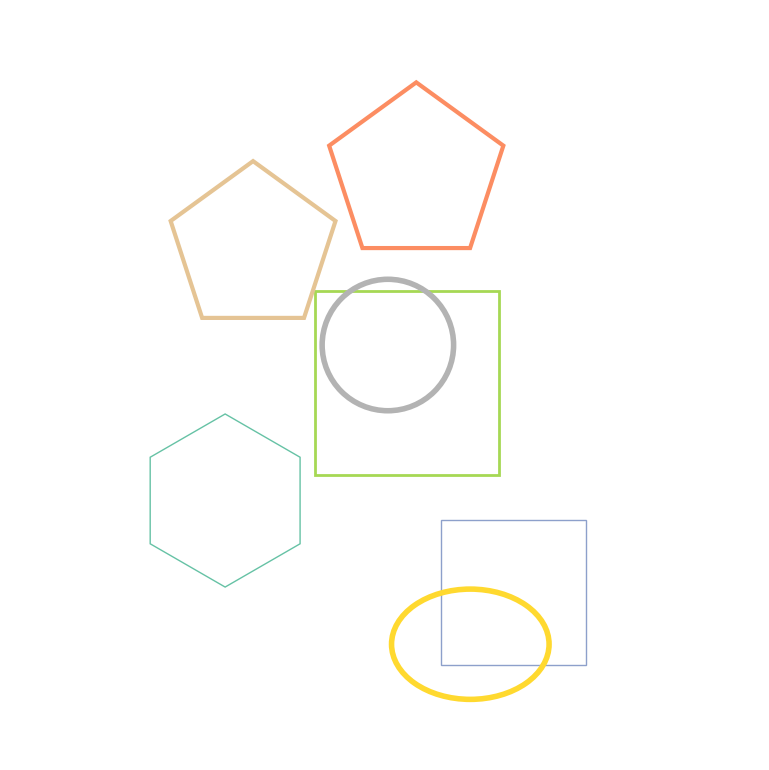[{"shape": "hexagon", "thickness": 0.5, "radius": 0.56, "center": [0.292, 0.35]}, {"shape": "pentagon", "thickness": 1.5, "radius": 0.59, "center": [0.541, 0.774]}, {"shape": "square", "thickness": 0.5, "radius": 0.47, "center": [0.667, 0.231]}, {"shape": "square", "thickness": 1, "radius": 0.6, "center": [0.528, 0.502]}, {"shape": "oval", "thickness": 2, "radius": 0.51, "center": [0.611, 0.163]}, {"shape": "pentagon", "thickness": 1.5, "radius": 0.56, "center": [0.329, 0.678]}, {"shape": "circle", "thickness": 2, "radius": 0.43, "center": [0.504, 0.552]}]